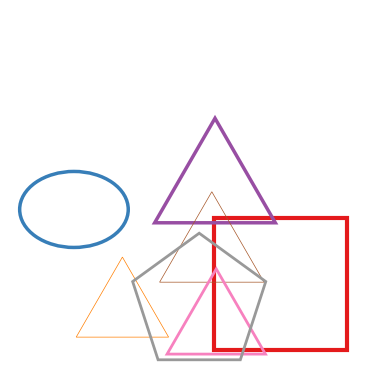[{"shape": "square", "thickness": 3, "radius": 0.86, "center": [0.729, 0.263]}, {"shape": "oval", "thickness": 2.5, "radius": 0.71, "center": [0.192, 0.456]}, {"shape": "triangle", "thickness": 2.5, "radius": 0.9, "center": [0.558, 0.512]}, {"shape": "triangle", "thickness": 0.5, "radius": 0.69, "center": [0.318, 0.194]}, {"shape": "triangle", "thickness": 0.5, "radius": 0.78, "center": [0.55, 0.345]}, {"shape": "triangle", "thickness": 2, "radius": 0.74, "center": [0.562, 0.154]}, {"shape": "pentagon", "thickness": 2, "radius": 0.91, "center": [0.517, 0.213]}]